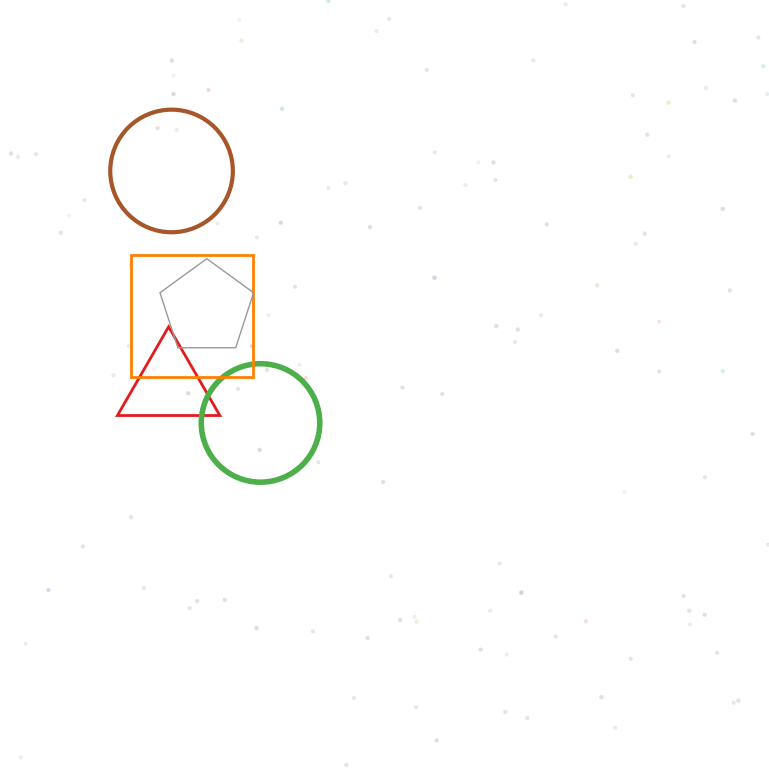[{"shape": "triangle", "thickness": 1, "radius": 0.38, "center": [0.219, 0.499]}, {"shape": "circle", "thickness": 2, "radius": 0.38, "center": [0.338, 0.451]}, {"shape": "square", "thickness": 1, "radius": 0.4, "center": [0.249, 0.589]}, {"shape": "circle", "thickness": 1.5, "radius": 0.4, "center": [0.223, 0.778]}, {"shape": "pentagon", "thickness": 0.5, "radius": 0.32, "center": [0.269, 0.6]}]